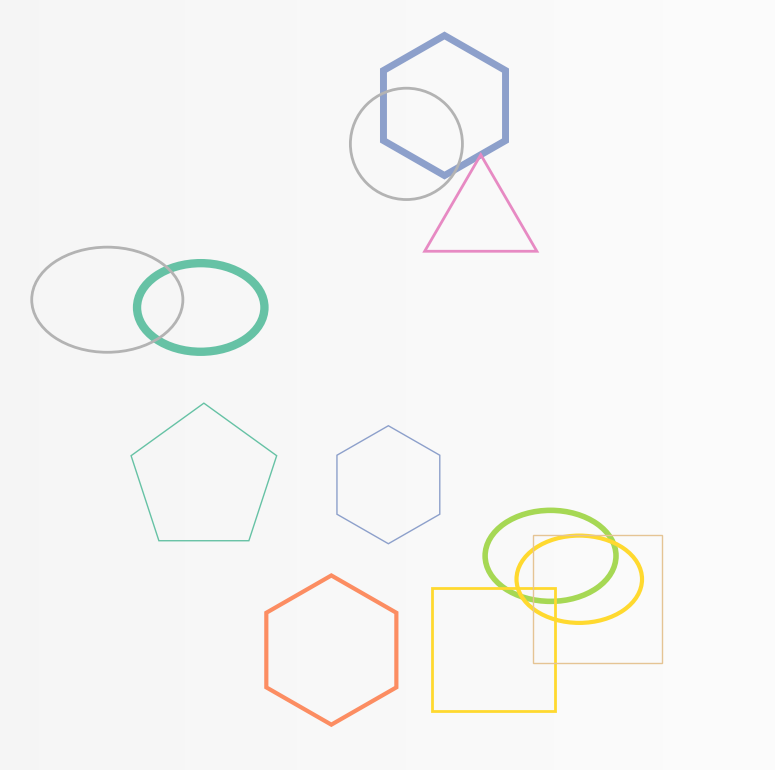[{"shape": "oval", "thickness": 3, "radius": 0.41, "center": [0.259, 0.601]}, {"shape": "pentagon", "thickness": 0.5, "radius": 0.49, "center": [0.263, 0.378]}, {"shape": "hexagon", "thickness": 1.5, "radius": 0.48, "center": [0.428, 0.156]}, {"shape": "hexagon", "thickness": 2.5, "radius": 0.45, "center": [0.574, 0.863]}, {"shape": "hexagon", "thickness": 0.5, "radius": 0.38, "center": [0.501, 0.37]}, {"shape": "triangle", "thickness": 1, "radius": 0.42, "center": [0.62, 0.715]}, {"shape": "oval", "thickness": 2, "radius": 0.42, "center": [0.71, 0.278]}, {"shape": "oval", "thickness": 1.5, "radius": 0.4, "center": [0.747, 0.248]}, {"shape": "square", "thickness": 1, "radius": 0.4, "center": [0.637, 0.157]}, {"shape": "square", "thickness": 0.5, "radius": 0.42, "center": [0.771, 0.222]}, {"shape": "circle", "thickness": 1, "radius": 0.36, "center": [0.524, 0.813]}, {"shape": "oval", "thickness": 1, "radius": 0.49, "center": [0.138, 0.611]}]